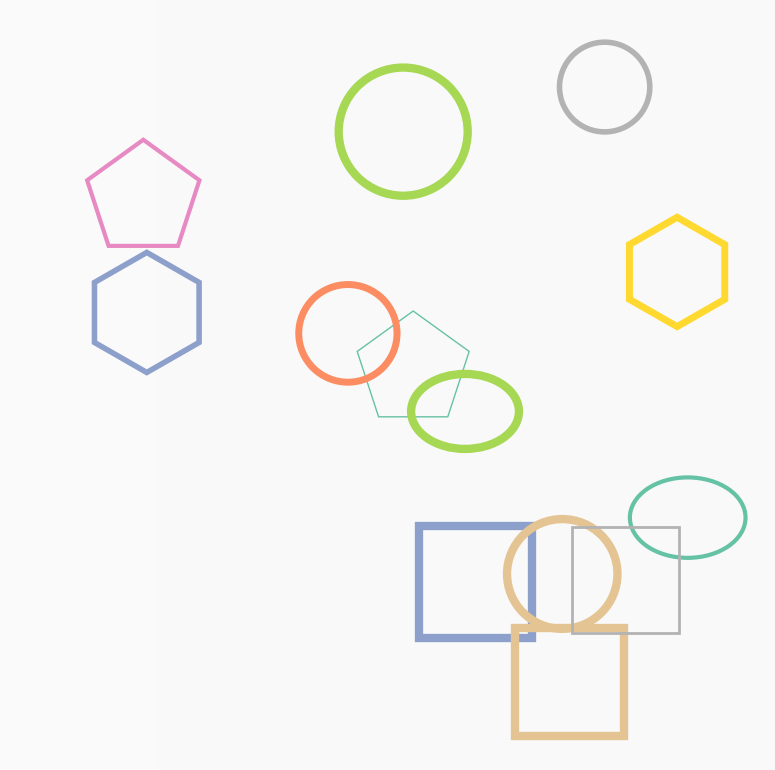[{"shape": "pentagon", "thickness": 0.5, "radius": 0.38, "center": [0.533, 0.52]}, {"shape": "oval", "thickness": 1.5, "radius": 0.37, "center": [0.887, 0.328]}, {"shape": "circle", "thickness": 2.5, "radius": 0.32, "center": [0.449, 0.567]}, {"shape": "square", "thickness": 3, "radius": 0.36, "center": [0.613, 0.245]}, {"shape": "hexagon", "thickness": 2, "radius": 0.39, "center": [0.189, 0.594]}, {"shape": "pentagon", "thickness": 1.5, "radius": 0.38, "center": [0.185, 0.742]}, {"shape": "oval", "thickness": 3, "radius": 0.35, "center": [0.6, 0.466]}, {"shape": "circle", "thickness": 3, "radius": 0.42, "center": [0.52, 0.829]}, {"shape": "hexagon", "thickness": 2.5, "radius": 0.36, "center": [0.874, 0.647]}, {"shape": "circle", "thickness": 3, "radius": 0.36, "center": [0.725, 0.255]}, {"shape": "square", "thickness": 3, "radius": 0.35, "center": [0.735, 0.114]}, {"shape": "square", "thickness": 1, "radius": 0.34, "center": [0.807, 0.246]}, {"shape": "circle", "thickness": 2, "radius": 0.29, "center": [0.78, 0.887]}]